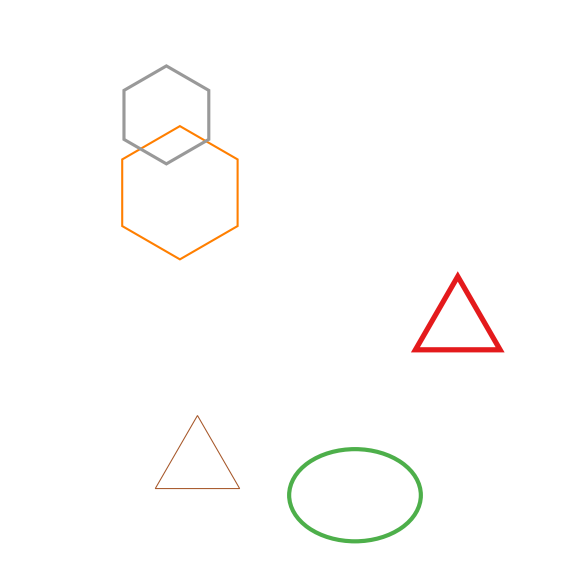[{"shape": "triangle", "thickness": 2.5, "radius": 0.42, "center": [0.793, 0.436]}, {"shape": "oval", "thickness": 2, "radius": 0.57, "center": [0.615, 0.142]}, {"shape": "hexagon", "thickness": 1, "radius": 0.58, "center": [0.312, 0.665]}, {"shape": "triangle", "thickness": 0.5, "radius": 0.42, "center": [0.342, 0.195]}, {"shape": "hexagon", "thickness": 1.5, "radius": 0.42, "center": [0.288, 0.8]}]